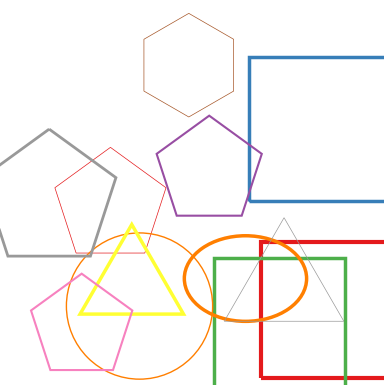[{"shape": "pentagon", "thickness": 0.5, "radius": 0.76, "center": [0.287, 0.465]}, {"shape": "square", "thickness": 3, "radius": 0.88, "center": [0.855, 0.194]}, {"shape": "square", "thickness": 2.5, "radius": 0.94, "center": [0.834, 0.665]}, {"shape": "square", "thickness": 2.5, "radius": 0.85, "center": [0.726, 0.16]}, {"shape": "pentagon", "thickness": 1.5, "radius": 0.72, "center": [0.543, 0.556]}, {"shape": "oval", "thickness": 2.5, "radius": 0.79, "center": [0.638, 0.277]}, {"shape": "circle", "thickness": 1, "radius": 0.95, "center": [0.362, 0.205]}, {"shape": "triangle", "thickness": 2.5, "radius": 0.78, "center": [0.342, 0.262]}, {"shape": "hexagon", "thickness": 0.5, "radius": 0.67, "center": [0.49, 0.831]}, {"shape": "pentagon", "thickness": 1.5, "radius": 0.69, "center": [0.212, 0.151]}, {"shape": "triangle", "thickness": 0.5, "radius": 0.9, "center": [0.738, 0.255]}, {"shape": "pentagon", "thickness": 2, "radius": 0.91, "center": [0.128, 0.482]}]